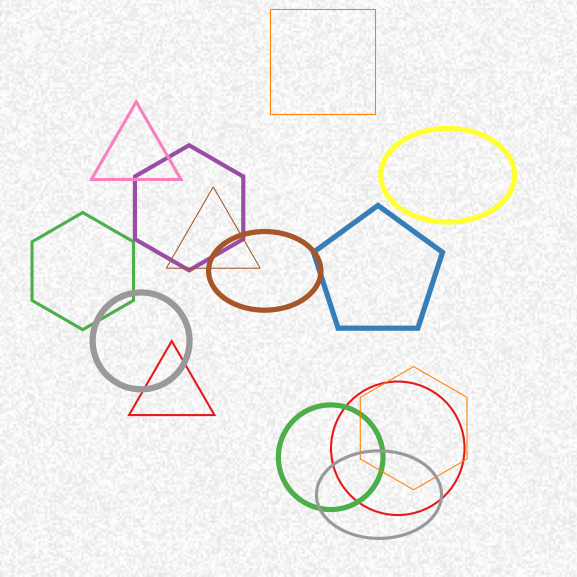[{"shape": "triangle", "thickness": 1, "radius": 0.43, "center": [0.297, 0.323]}, {"shape": "circle", "thickness": 1, "radius": 0.58, "center": [0.689, 0.223]}, {"shape": "pentagon", "thickness": 2.5, "radius": 0.59, "center": [0.655, 0.526]}, {"shape": "hexagon", "thickness": 1.5, "radius": 0.51, "center": [0.143, 0.53]}, {"shape": "circle", "thickness": 2.5, "radius": 0.45, "center": [0.573, 0.207]}, {"shape": "hexagon", "thickness": 2, "radius": 0.54, "center": [0.327, 0.639]}, {"shape": "square", "thickness": 0.5, "radius": 0.45, "center": [0.558, 0.893]}, {"shape": "hexagon", "thickness": 0.5, "radius": 0.53, "center": [0.716, 0.258]}, {"shape": "oval", "thickness": 2.5, "radius": 0.58, "center": [0.775, 0.696]}, {"shape": "oval", "thickness": 2.5, "radius": 0.49, "center": [0.458, 0.53]}, {"shape": "triangle", "thickness": 0.5, "radius": 0.47, "center": [0.369, 0.582]}, {"shape": "triangle", "thickness": 1.5, "radius": 0.45, "center": [0.236, 0.733]}, {"shape": "circle", "thickness": 3, "radius": 0.42, "center": [0.244, 0.409]}, {"shape": "oval", "thickness": 1.5, "radius": 0.54, "center": [0.656, 0.143]}]